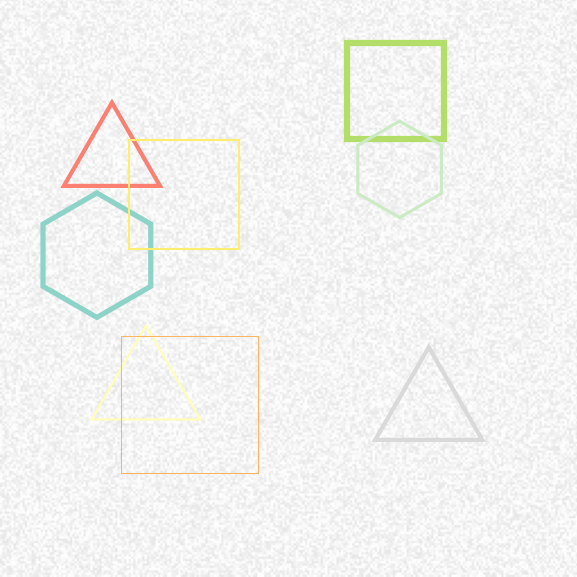[{"shape": "hexagon", "thickness": 2.5, "radius": 0.54, "center": [0.168, 0.557]}, {"shape": "triangle", "thickness": 1, "radius": 0.54, "center": [0.253, 0.327]}, {"shape": "triangle", "thickness": 2, "radius": 0.48, "center": [0.194, 0.725]}, {"shape": "square", "thickness": 0.5, "radius": 0.59, "center": [0.328, 0.299]}, {"shape": "square", "thickness": 3, "radius": 0.42, "center": [0.684, 0.842]}, {"shape": "triangle", "thickness": 2, "radius": 0.54, "center": [0.742, 0.291]}, {"shape": "hexagon", "thickness": 1.5, "radius": 0.42, "center": [0.692, 0.706]}, {"shape": "square", "thickness": 1, "radius": 0.47, "center": [0.319, 0.662]}]